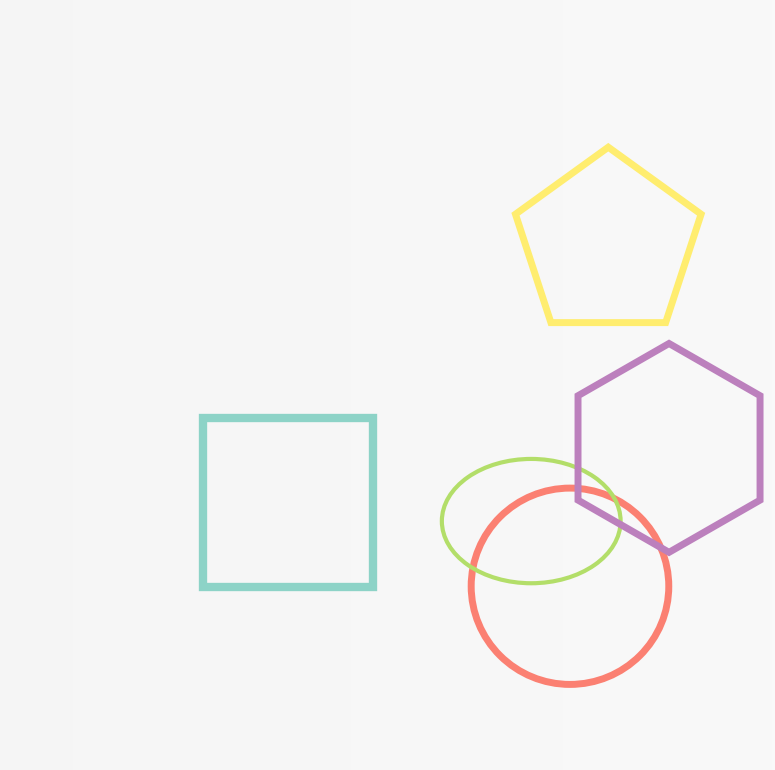[{"shape": "square", "thickness": 3, "radius": 0.55, "center": [0.372, 0.348]}, {"shape": "circle", "thickness": 2.5, "radius": 0.64, "center": [0.735, 0.239]}, {"shape": "oval", "thickness": 1.5, "radius": 0.58, "center": [0.685, 0.323]}, {"shape": "hexagon", "thickness": 2.5, "radius": 0.68, "center": [0.863, 0.418]}, {"shape": "pentagon", "thickness": 2.5, "radius": 0.63, "center": [0.785, 0.683]}]